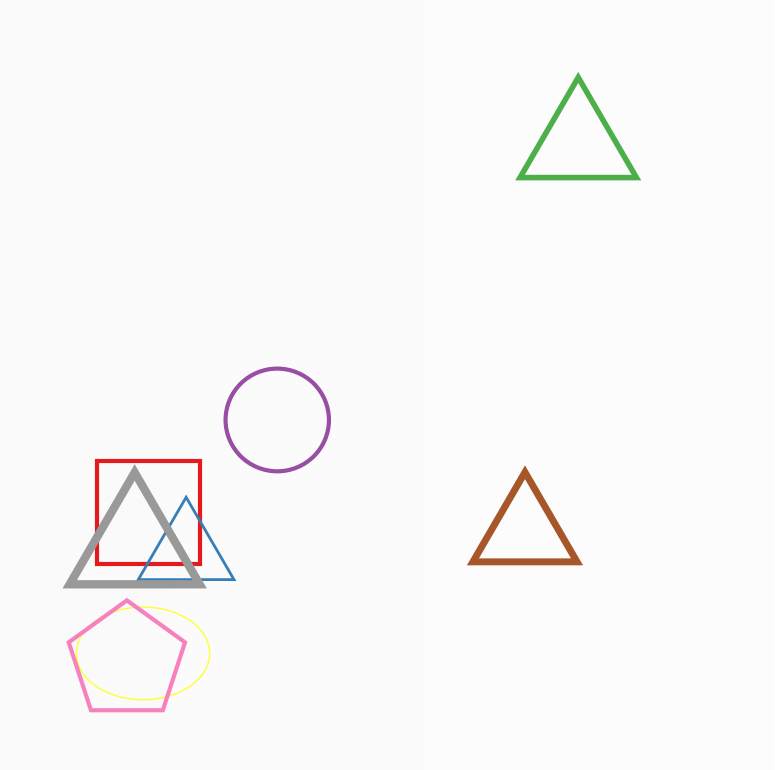[{"shape": "square", "thickness": 1.5, "radius": 0.33, "center": [0.191, 0.335]}, {"shape": "triangle", "thickness": 1, "radius": 0.36, "center": [0.24, 0.283]}, {"shape": "triangle", "thickness": 2, "radius": 0.43, "center": [0.746, 0.813]}, {"shape": "circle", "thickness": 1.5, "radius": 0.33, "center": [0.358, 0.455]}, {"shape": "oval", "thickness": 0.5, "radius": 0.43, "center": [0.185, 0.151]}, {"shape": "triangle", "thickness": 2.5, "radius": 0.39, "center": [0.677, 0.309]}, {"shape": "pentagon", "thickness": 1.5, "radius": 0.39, "center": [0.164, 0.141]}, {"shape": "triangle", "thickness": 3, "radius": 0.48, "center": [0.174, 0.29]}]